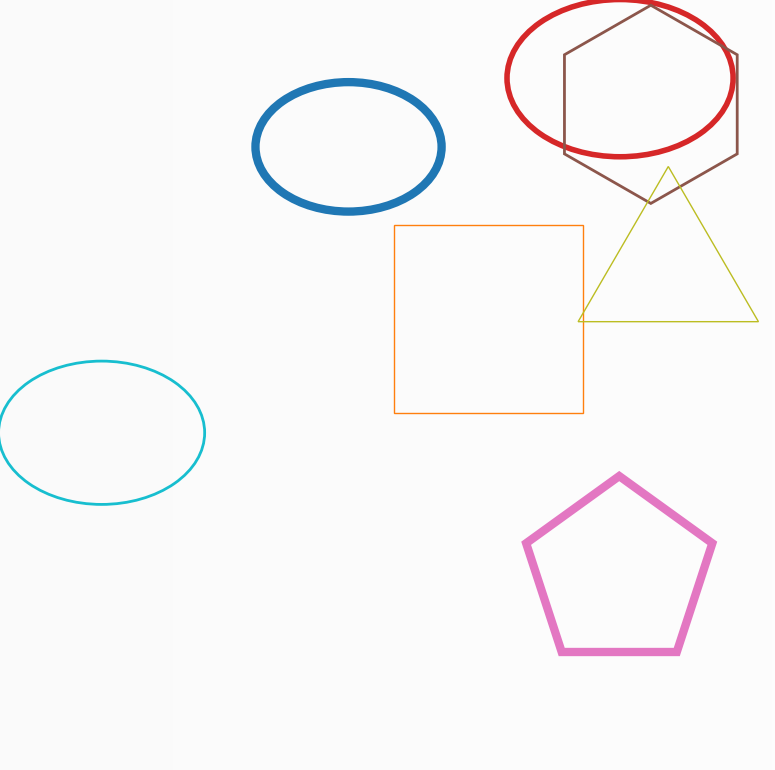[{"shape": "oval", "thickness": 3, "radius": 0.6, "center": [0.45, 0.809]}, {"shape": "square", "thickness": 0.5, "radius": 0.61, "center": [0.631, 0.586]}, {"shape": "oval", "thickness": 2, "radius": 0.73, "center": [0.8, 0.899]}, {"shape": "hexagon", "thickness": 1, "radius": 0.64, "center": [0.84, 0.865]}, {"shape": "pentagon", "thickness": 3, "radius": 0.63, "center": [0.799, 0.255]}, {"shape": "triangle", "thickness": 0.5, "radius": 0.67, "center": [0.862, 0.649]}, {"shape": "oval", "thickness": 1, "radius": 0.66, "center": [0.131, 0.438]}]